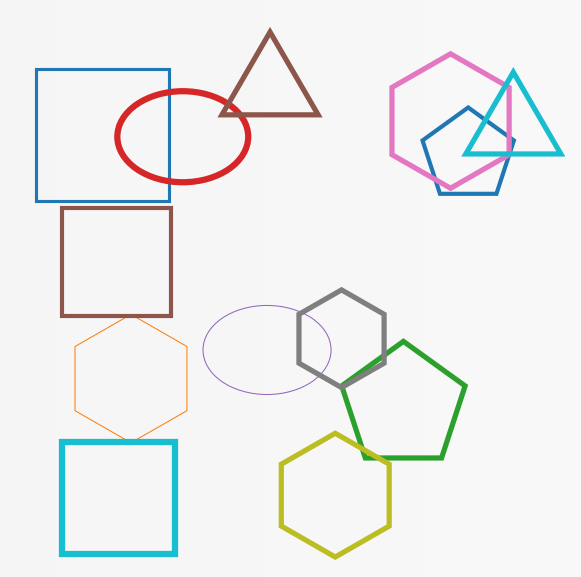[{"shape": "square", "thickness": 1.5, "radius": 0.57, "center": [0.176, 0.766]}, {"shape": "pentagon", "thickness": 2, "radius": 0.41, "center": [0.806, 0.73]}, {"shape": "hexagon", "thickness": 0.5, "radius": 0.56, "center": [0.225, 0.344]}, {"shape": "pentagon", "thickness": 2.5, "radius": 0.56, "center": [0.694, 0.296]}, {"shape": "oval", "thickness": 3, "radius": 0.56, "center": [0.314, 0.762]}, {"shape": "oval", "thickness": 0.5, "radius": 0.55, "center": [0.459, 0.393]}, {"shape": "triangle", "thickness": 2.5, "radius": 0.48, "center": [0.465, 0.848]}, {"shape": "square", "thickness": 2, "radius": 0.47, "center": [0.2, 0.545]}, {"shape": "hexagon", "thickness": 2.5, "radius": 0.58, "center": [0.775, 0.79]}, {"shape": "hexagon", "thickness": 2.5, "radius": 0.42, "center": [0.588, 0.413]}, {"shape": "hexagon", "thickness": 2.5, "radius": 0.54, "center": [0.577, 0.142]}, {"shape": "triangle", "thickness": 2.5, "radius": 0.47, "center": [0.883, 0.78]}, {"shape": "square", "thickness": 3, "radius": 0.49, "center": [0.204, 0.137]}]